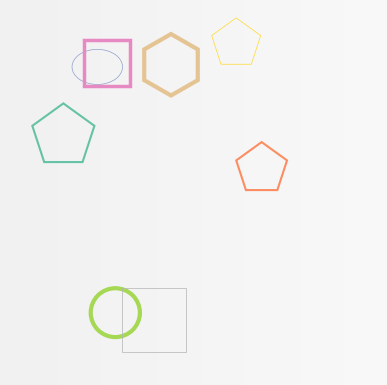[{"shape": "pentagon", "thickness": 1.5, "radius": 0.42, "center": [0.164, 0.647]}, {"shape": "pentagon", "thickness": 1.5, "radius": 0.34, "center": [0.675, 0.562]}, {"shape": "oval", "thickness": 0.5, "radius": 0.33, "center": [0.251, 0.826]}, {"shape": "square", "thickness": 2.5, "radius": 0.3, "center": [0.275, 0.836]}, {"shape": "circle", "thickness": 3, "radius": 0.32, "center": [0.298, 0.188]}, {"shape": "pentagon", "thickness": 0.5, "radius": 0.33, "center": [0.609, 0.887]}, {"shape": "hexagon", "thickness": 3, "radius": 0.4, "center": [0.441, 0.832]}, {"shape": "square", "thickness": 0.5, "radius": 0.41, "center": [0.398, 0.169]}]